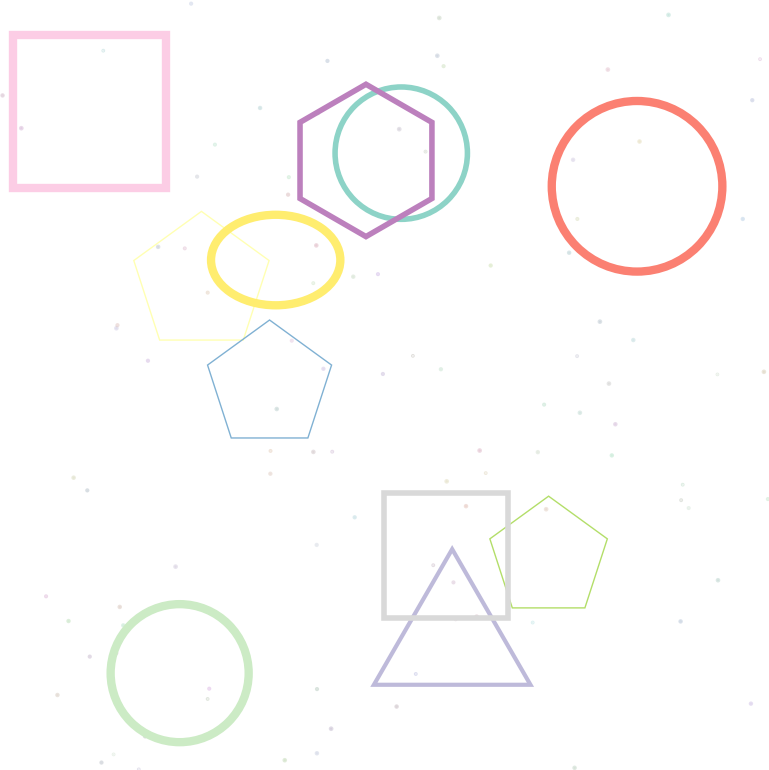[{"shape": "circle", "thickness": 2, "radius": 0.43, "center": [0.521, 0.801]}, {"shape": "pentagon", "thickness": 0.5, "radius": 0.46, "center": [0.262, 0.633]}, {"shape": "triangle", "thickness": 1.5, "radius": 0.59, "center": [0.587, 0.169]}, {"shape": "circle", "thickness": 3, "radius": 0.55, "center": [0.827, 0.758]}, {"shape": "pentagon", "thickness": 0.5, "radius": 0.42, "center": [0.35, 0.5]}, {"shape": "pentagon", "thickness": 0.5, "radius": 0.4, "center": [0.712, 0.275]}, {"shape": "square", "thickness": 3, "radius": 0.5, "center": [0.117, 0.855]}, {"shape": "square", "thickness": 2, "radius": 0.4, "center": [0.579, 0.278]}, {"shape": "hexagon", "thickness": 2, "radius": 0.49, "center": [0.475, 0.792]}, {"shape": "circle", "thickness": 3, "radius": 0.45, "center": [0.233, 0.126]}, {"shape": "oval", "thickness": 3, "radius": 0.42, "center": [0.358, 0.662]}]